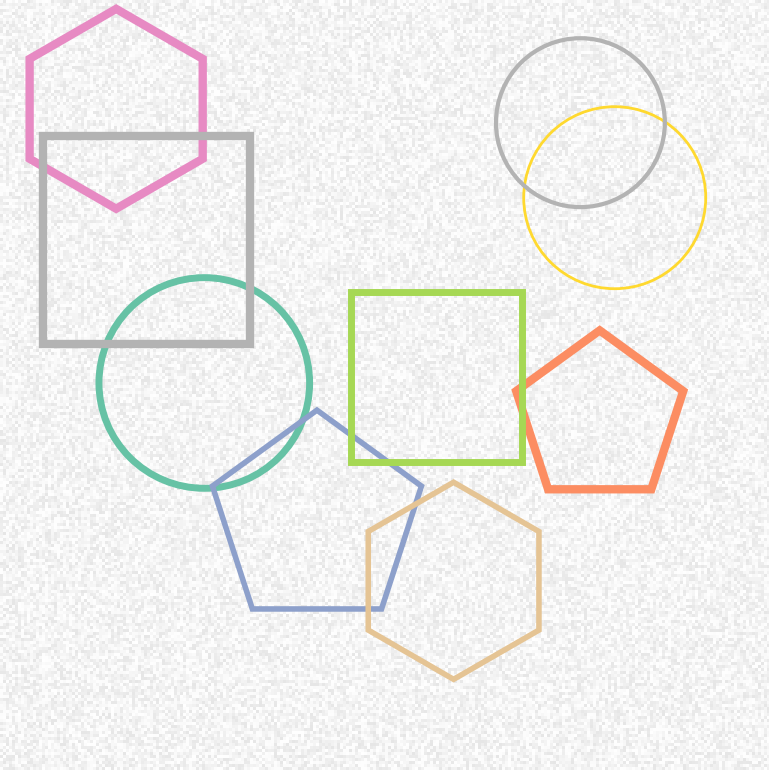[{"shape": "circle", "thickness": 2.5, "radius": 0.68, "center": [0.265, 0.503]}, {"shape": "pentagon", "thickness": 3, "radius": 0.57, "center": [0.779, 0.457]}, {"shape": "pentagon", "thickness": 2, "radius": 0.71, "center": [0.412, 0.325]}, {"shape": "hexagon", "thickness": 3, "radius": 0.65, "center": [0.151, 0.859]}, {"shape": "square", "thickness": 2.5, "radius": 0.55, "center": [0.567, 0.51]}, {"shape": "circle", "thickness": 1, "radius": 0.59, "center": [0.798, 0.743]}, {"shape": "hexagon", "thickness": 2, "radius": 0.64, "center": [0.589, 0.246]}, {"shape": "square", "thickness": 3, "radius": 0.67, "center": [0.19, 0.688]}, {"shape": "circle", "thickness": 1.5, "radius": 0.55, "center": [0.754, 0.841]}]